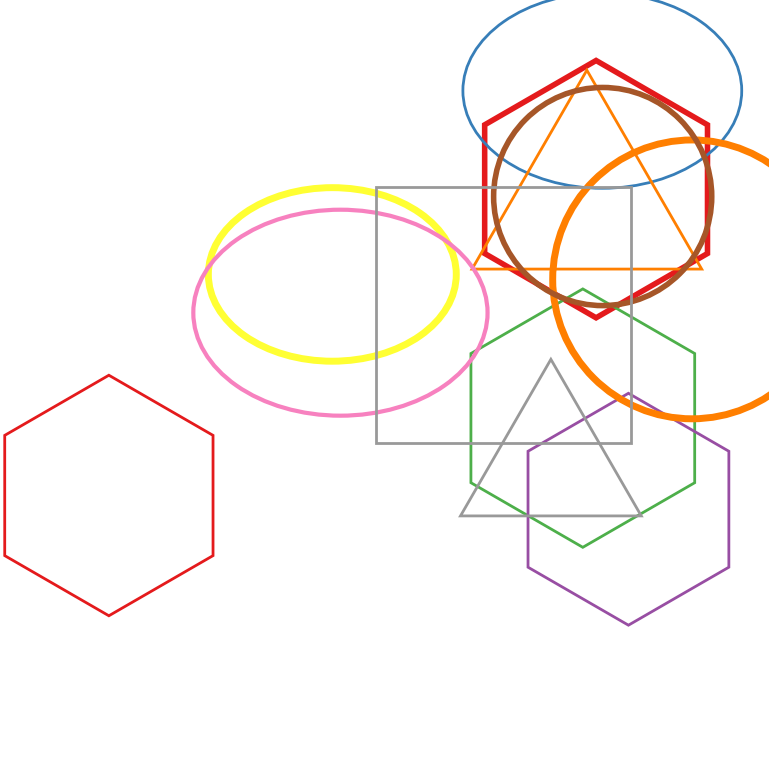[{"shape": "hexagon", "thickness": 1, "radius": 0.78, "center": [0.141, 0.356]}, {"shape": "hexagon", "thickness": 2, "radius": 0.84, "center": [0.774, 0.754]}, {"shape": "oval", "thickness": 1, "radius": 0.91, "center": [0.782, 0.882]}, {"shape": "hexagon", "thickness": 1, "radius": 0.84, "center": [0.757, 0.457]}, {"shape": "hexagon", "thickness": 1, "radius": 0.75, "center": [0.816, 0.339]}, {"shape": "circle", "thickness": 2.5, "radius": 0.91, "center": [0.899, 0.637]}, {"shape": "triangle", "thickness": 1, "radius": 0.86, "center": [0.762, 0.737]}, {"shape": "oval", "thickness": 2.5, "radius": 0.8, "center": [0.432, 0.644]}, {"shape": "circle", "thickness": 2, "radius": 0.71, "center": [0.783, 0.745]}, {"shape": "oval", "thickness": 1.5, "radius": 0.96, "center": [0.442, 0.594]}, {"shape": "triangle", "thickness": 1, "radius": 0.68, "center": [0.715, 0.398]}, {"shape": "square", "thickness": 1, "radius": 0.83, "center": [0.654, 0.591]}]